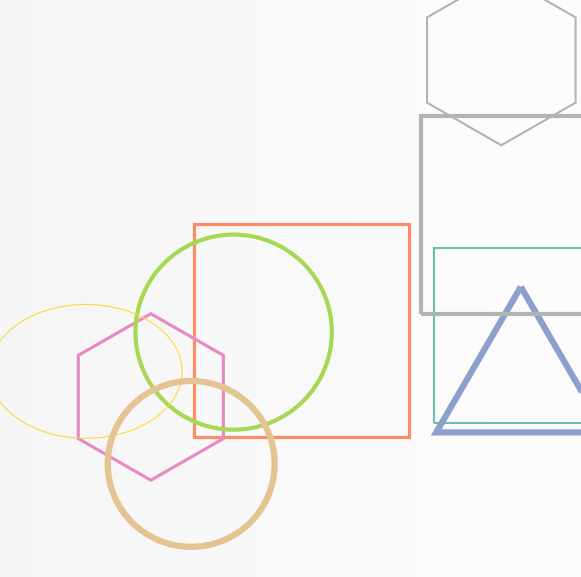[{"shape": "square", "thickness": 1, "radius": 0.76, "center": [0.897, 0.418]}, {"shape": "square", "thickness": 1.5, "radius": 0.92, "center": [0.519, 0.427]}, {"shape": "triangle", "thickness": 3, "radius": 0.84, "center": [0.896, 0.334]}, {"shape": "hexagon", "thickness": 1.5, "radius": 0.72, "center": [0.259, 0.312]}, {"shape": "circle", "thickness": 2, "radius": 0.84, "center": [0.402, 0.424]}, {"shape": "oval", "thickness": 0.5, "radius": 0.83, "center": [0.148, 0.356]}, {"shape": "circle", "thickness": 3, "radius": 0.72, "center": [0.329, 0.196]}, {"shape": "square", "thickness": 2, "radius": 0.85, "center": [0.895, 0.627]}, {"shape": "hexagon", "thickness": 1, "radius": 0.74, "center": [0.862, 0.895]}]